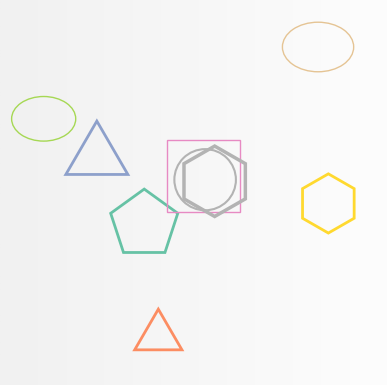[{"shape": "pentagon", "thickness": 2, "radius": 0.46, "center": [0.372, 0.418]}, {"shape": "triangle", "thickness": 2, "radius": 0.35, "center": [0.409, 0.127]}, {"shape": "triangle", "thickness": 2, "radius": 0.46, "center": [0.25, 0.593]}, {"shape": "square", "thickness": 1, "radius": 0.47, "center": [0.525, 0.543]}, {"shape": "oval", "thickness": 1, "radius": 0.41, "center": [0.113, 0.691]}, {"shape": "hexagon", "thickness": 2, "radius": 0.38, "center": [0.847, 0.472]}, {"shape": "oval", "thickness": 1, "radius": 0.46, "center": [0.821, 0.878]}, {"shape": "circle", "thickness": 1.5, "radius": 0.4, "center": [0.529, 0.533]}, {"shape": "hexagon", "thickness": 2.5, "radius": 0.46, "center": [0.554, 0.529]}]